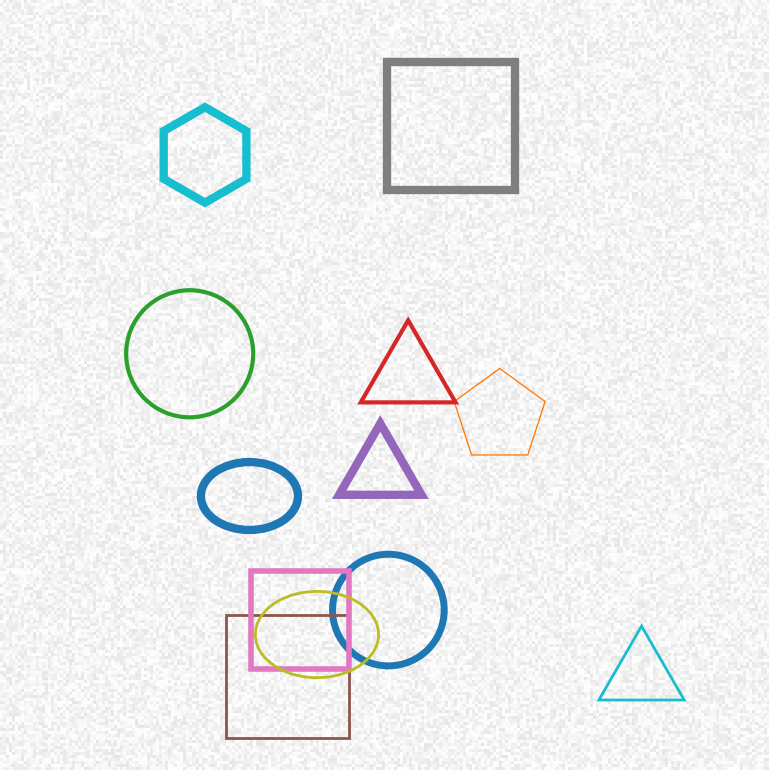[{"shape": "oval", "thickness": 3, "radius": 0.32, "center": [0.324, 0.356]}, {"shape": "circle", "thickness": 2.5, "radius": 0.36, "center": [0.504, 0.208]}, {"shape": "pentagon", "thickness": 0.5, "radius": 0.31, "center": [0.649, 0.459]}, {"shape": "circle", "thickness": 1.5, "radius": 0.41, "center": [0.246, 0.541]}, {"shape": "triangle", "thickness": 1.5, "radius": 0.36, "center": [0.53, 0.513]}, {"shape": "triangle", "thickness": 3, "radius": 0.31, "center": [0.494, 0.388]}, {"shape": "square", "thickness": 1, "radius": 0.4, "center": [0.373, 0.121]}, {"shape": "square", "thickness": 2, "radius": 0.32, "center": [0.389, 0.195]}, {"shape": "square", "thickness": 3, "radius": 0.41, "center": [0.586, 0.836]}, {"shape": "oval", "thickness": 1, "radius": 0.4, "center": [0.412, 0.176]}, {"shape": "hexagon", "thickness": 3, "radius": 0.31, "center": [0.266, 0.799]}, {"shape": "triangle", "thickness": 1, "radius": 0.32, "center": [0.833, 0.123]}]